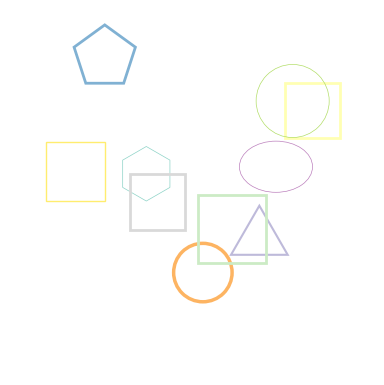[{"shape": "hexagon", "thickness": 0.5, "radius": 0.35, "center": [0.38, 0.549]}, {"shape": "square", "thickness": 2, "radius": 0.36, "center": [0.811, 0.713]}, {"shape": "triangle", "thickness": 1.5, "radius": 0.43, "center": [0.674, 0.381]}, {"shape": "pentagon", "thickness": 2, "radius": 0.42, "center": [0.272, 0.852]}, {"shape": "circle", "thickness": 2.5, "radius": 0.38, "center": [0.527, 0.292]}, {"shape": "circle", "thickness": 0.5, "radius": 0.47, "center": [0.76, 0.738]}, {"shape": "square", "thickness": 2, "radius": 0.36, "center": [0.409, 0.474]}, {"shape": "oval", "thickness": 0.5, "radius": 0.47, "center": [0.717, 0.567]}, {"shape": "square", "thickness": 2, "radius": 0.44, "center": [0.603, 0.405]}, {"shape": "square", "thickness": 1, "radius": 0.39, "center": [0.197, 0.554]}]